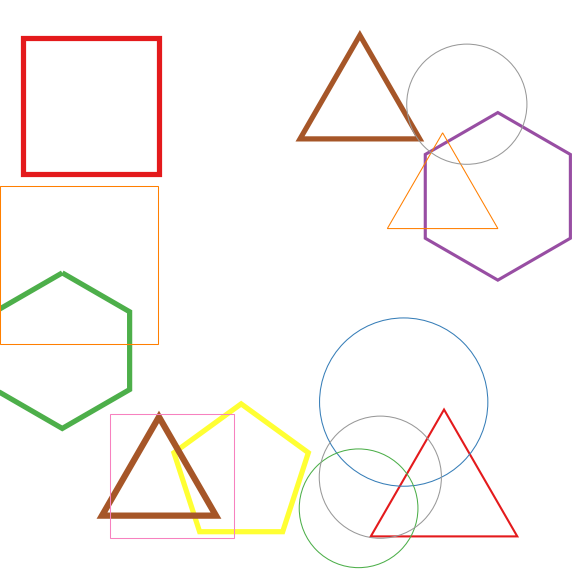[{"shape": "square", "thickness": 2.5, "radius": 0.59, "center": [0.157, 0.815]}, {"shape": "triangle", "thickness": 1, "radius": 0.73, "center": [0.769, 0.144]}, {"shape": "circle", "thickness": 0.5, "radius": 0.73, "center": [0.699, 0.303]}, {"shape": "hexagon", "thickness": 2.5, "radius": 0.67, "center": [0.108, 0.392]}, {"shape": "circle", "thickness": 0.5, "radius": 0.51, "center": [0.621, 0.119]}, {"shape": "hexagon", "thickness": 1.5, "radius": 0.73, "center": [0.862, 0.659]}, {"shape": "triangle", "thickness": 0.5, "radius": 0.55, "center": [0.766, 0.659]}, {"shape": "square", "thickness": 0.5, "radius": 0.68, "center": [0.137, 0.539]}, {"shape": "pentagon", "thickness": 2.5, "radius": 0.61, "center": [0.418, 0.177]}, {"shape": "triangle", "thickness": 3, "radius": 0.57, "center": [0.275, 0.163]}, {"shape": "triangle", "thickness": 2.5, "radius": 0.6, "center": [0.623, 0.818]}, {"shape": "square", "thickness": 0.5, "radius": 0.54, "center": [0.298, 0.175]}, {"shape": "circle", "thickness": 0.5, "radius": 0.53, "center": [0.659, 0.173]}, {"shape": "circle", "thickness": 0.5, "radius": 0.52, "center": [0.808, 0.819]}]